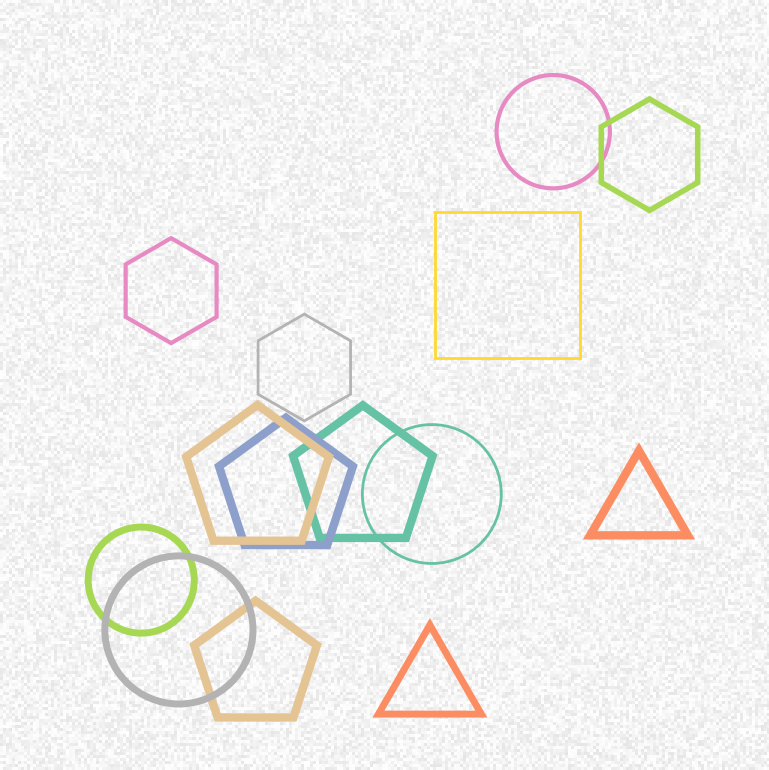[{"shape": "pentagon", "thickness": 3, "radius": 0.48, "center": [0.471, 0.378]}, {"shape": "circle", "thickness": 1, "radius": 0.45, "center": [0.561, 0.358]}, {"shape": "triangle", "thickness": 3, "radius": 0.37, "center": [0.83, 0.341]}, {"shape": "triangle", "thickness": 2.5, "radius": 0.39, "center": [0.558, 0.111]}, {"shape": "pentagon", "thickness": 3, "radius": 0.46, "center": [0.371, 0.366]}, {"shape": "circle", "thickness": 1.5, "radius": 0.37, "center": [0.718, 0.829]}, {"shape": "hexagon", "thickness": 1.5, "radius": 0.34, "center": [0.222, 0.623]}, {"shape": "hexagon", "thickness": 2, "radius": 0.36, "center": [0.844, 0.799]}, {"shape": "circle", "thickness": 2.5, "radius": 0.34, "center": [0.183, 0.247]}, {"shape": "square", "thickness": 1, "radius": 0.47, "center": [0.659, 0.63]}, {"shape": "pentagon", "thickness": 3, "radius": 0.42, "center": [0.332, 0.136]}, {"shape": "pentagon", "thickness": 3, "radius": 0.49, "center": [0.335, 0.377]}, {"shape": "circle", "thickness": 2.5, "radius": 0.48, "center": [0.232, 0.182]}, {"shape": "hexagon", "thickness": 1, "radius": 0.35, "center": [0.395, 0.523]}]